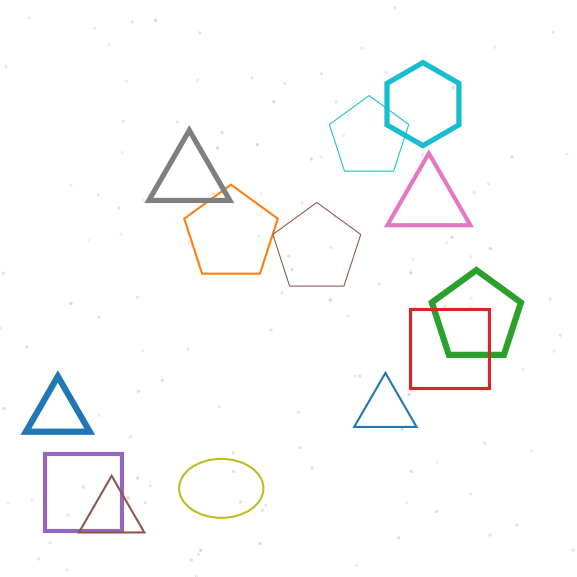[{"shape": "triangle", "thickness": 1, "radius": 0.31, "center": [0.667, 0.291]}, {"shape": "triangle", "thickness": 3, "radius": 0.32, "center": [0.1, 0.283]}, {"shape": "pentagon", "thickness": 1, "radius": 0.43, "center": [0.4, 0.594]}, {"shape": "pentagon", "thickness": 3, "radius": 0.41, "center": [0.825, 0.45]}, {"shape": "square", "thickness": 1.5, "radius": 0.34, "center": [0.778, 0.396]}, {"shape": "square", "thickness": 2, "radius": 0.33, "center": [0.145, 0.146]}, {"shape": "pentagon", "thickness": 0.5, "radius": 0.4, "center": [0.549, 0.568]}, {"shape": "triangle", "thickness": 1, "radius": 0.33, "center": [0.193, 0.11]}, {"shape": "triangle", "thickness": 2, "radius": 0.41, "center": [0.743, 0.651]}, {"shape": "triangle", "thickness": 2.5, "radius": 0.4, "center": [0.328, 0.693]}, {"shape": "oval", "thickness": 1, "radius": 0.36, "center": [0.383, 0.154]}, {"shape": "pentagon", "thickness": 0.5, "radius": 0.36, "center": [0.639, 0.761]}, {"shape": "hexagon", "thickness": 2.5, "radius": 0.36, "center": [0.732, 0.819]}]